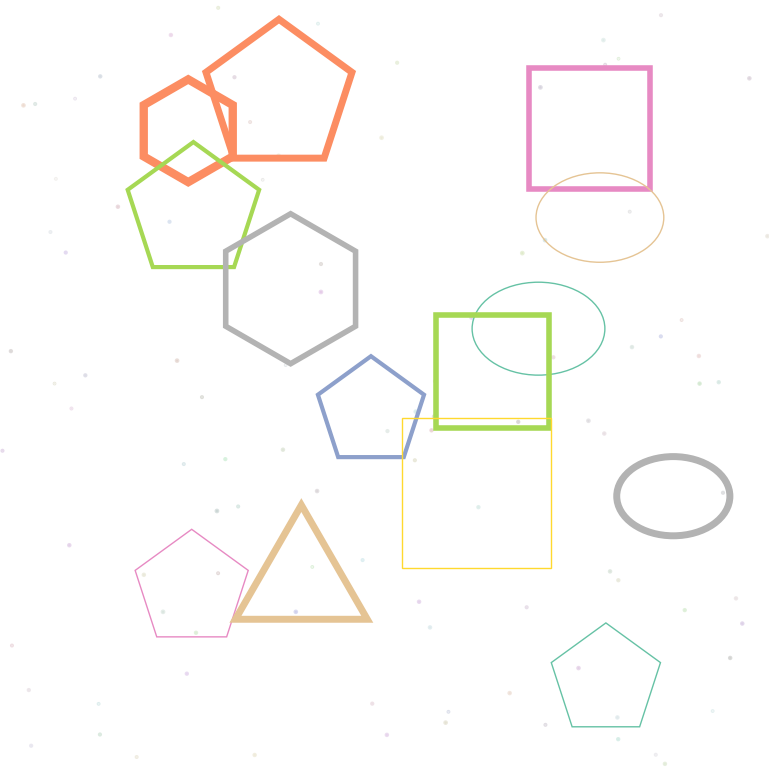[{"shape": "oval", "thickness": 0.5, "radius": 0.43, "center": [0.699, 0.573]}, {"shape": "pentagon", "thickness": 0.5, "radius": 0.37, "center": [0.787, 0.116]}, {"shape": "pentagon", "thickness": 2.5, "radius": 0.5, "center": [0.362, 0.875]}, {"shape": "hexagon", "thickness": 3, "radius": 0.33, "center": [0.244, 0.83]}, {"shape": "pentagon", "thickness": 1.5, "radius": 0.36, "center": [0.482, 0.465]}, {"shape": "square", "thickness": 2, "radius": 0.39, "center": [0.765, 0.834]}, {"shape": "pentagon", "thickness": 0.5, "radius": 0.39, "center": [0.249, 0.235]}, {"shape": "pentagon", "thickness": 1.5, "radius": 0.45, "center": [0.251, 0.726]}, {"shape": "square", "thickness": 2, "radius": 0.37, "center": [0.64, 0.518]}, {"shape": "square", "thickness": 0.5, "radius": 0.49, "center": [0.619, 0.36]}, {"shape": "oval", "thickness": 0.5, "radius": 0.41, "center": [0.779, 0.717]}, {"shape": "triangle", "thickness": 2.5, "radius": 0.49, "center": [0.391, 0.245]}, {"shape": "hexagon", "thickness": 2, "radius": 0.49, "center": [0.377, 0.625]}, {"shape": "oval", "thickness": 2.5, "radius": 0.37, "center": [0.874, 0.356]}]